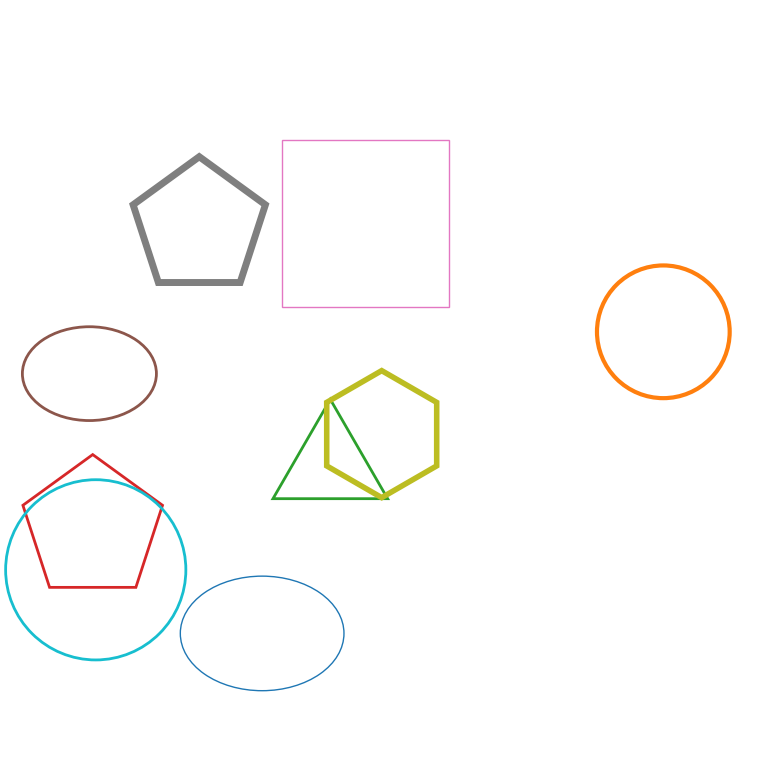[{"shape": "oval", "thickness": 0.5, "radius": 0.53, "center": [0.34, 0.177]}, {"shape": "circle", "thickness": 1.5, "radius": 0.43, "center": [0.861, 0.569]}, {"shape": "triangle", "thickness": 1, "radius": 0.43, "center": [0.429, 0.395]}, {"shape": "pentagon", "thickness": 1, "radius": 0.48, "center": [0.12, 0.314]}, {"shape": "oval", "thickness": 1, "radius": 0.44, "center": [0.116, 0.515]}, {"shape": "square", "thickness": 0.5, "radius": 0.54, "center": [0.474, 0.709]}, {"shape": "pentagon", "thickness": 2.5, "radius": 0.45, "center": [0.259, 0.706]}, {"shape": "hexagon", "thickness": 2, "radius": 0.41, "center": [0.496, 0.436]}, {"shape": "circle", "thickness": 1, "radius": 0.59, "center": [0.124, 0.26]}]